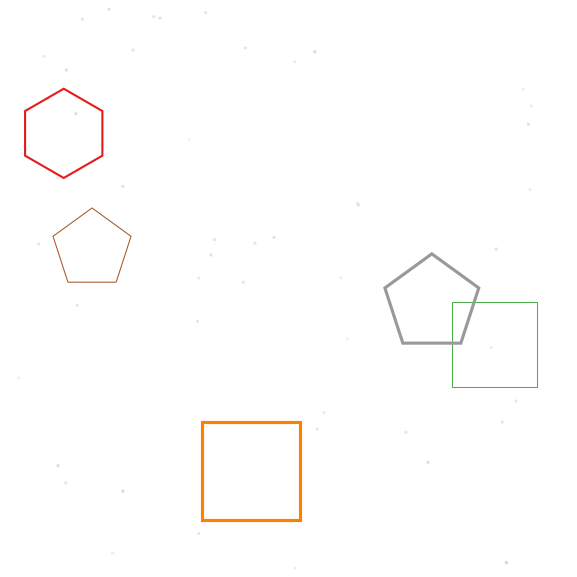[{"shape": "hexagon", "thickness": 1, "radius": 0.39, "center": [0.11, 0.768]}, {"shape": "square", "thickness": 0.5, "radius": 0.37, "center": [0.856, 0.402]}, {"shape": "square", "thickness": 1.5, "radius": 0.42, "center": [0.434, 0.184]}, {"shape": "pentagon", "thickness": 0.5, "radius": 0.36, "center": [0.159, 0.568]}, {"shape": "pentagon", "thickness": 1.5, "radius": 0.43, "center": [0.748, 0.474]}]